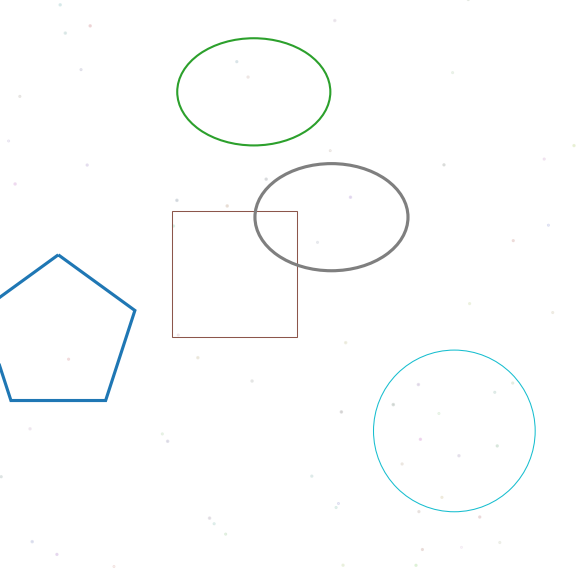[{"shape": "pentagon", "thickness": 1.5, "radius": 0.7, "center": [0.101, 0.418]}, {"shape": "oval", "thickness": 1, "radius": 0.66, "center": [0.439, 0.84]}, {"shape": "square", "thickness": 0.5, "radius": 0.55, "center": [0.406, 0.524]}, {"shape": "oval", "thickness": 1.5, "radius": 0.66, "center": [0.574, 0.623]}, {"shape": "circle", "thickness": 0.5, "radius": 0.7, "center": [0.787, 0.253]}]